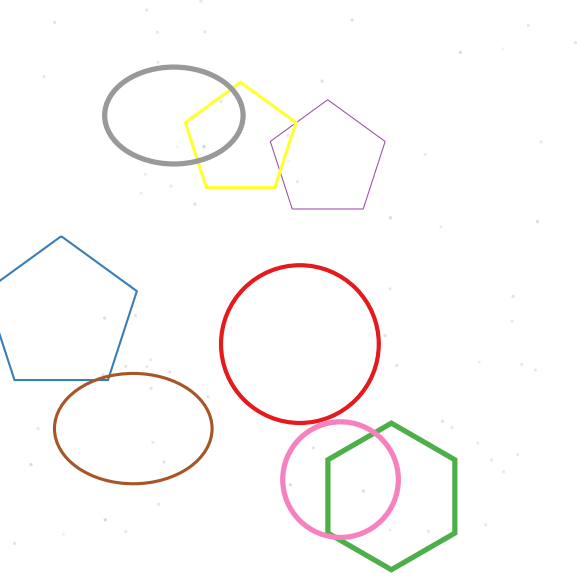[{"shape": "circle", "thickness": 2, "radius": 0.68, "center": [0.519, 0.403]}, {"shape": "pentagon", "thickness": 1, "radius": 0.69, "center": [0.106, 0.452]}, {"shape": "hexagon", "thickness": 2.5, "radius": 0.63, "center": [0.678, 0.139]}, {"shape": "pentagon", "thickness": 0.5, "radius": 0.52, "center": [0.567, 0.722]}, {"shape": "pentagon", "thickness": 1.5, "radius": 0.5, "center": [0.417, 0.756]}, {"shape": "oval", "thickness": 1.5, "radius": 0.68, "center": [0.231, 0.257]}, {"shape": "circle", "thickness": 2.5, "radius": 0.5, "center": [0.59, 0.169]}, {"shape": "oval", "thickness": 2.5, "radius": 0.6, "center": [0.301, 0.799]}]